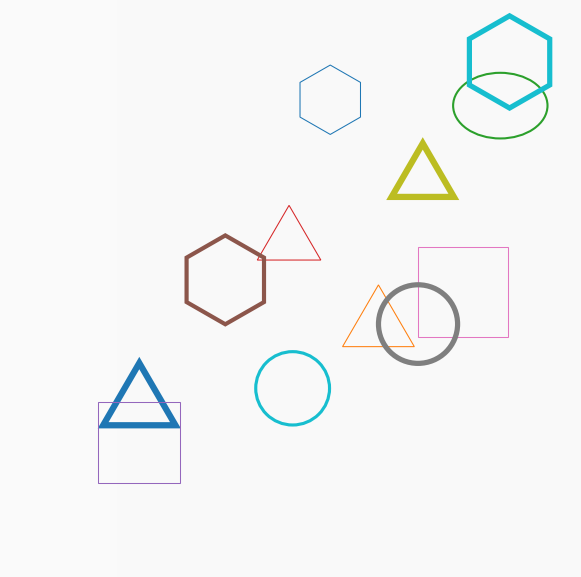[{"shape": "hexagon", "thickness": 0.5, "radius": 0.3, "center": [0.568, 0.826]}, {"shape": "triangle", "thickness": 3, "radius": 0.36, "center": [0.24, 0.299]}, {"shape": "triangle", "thickness": 0.5, "radius": 0.36, "center": [0.651, 0.435]}, {"shape": "oval", "thickness": 1, "radius": 0.41, "center": [0.861, 0.816]}, {"shape": "triangle", "thickness": 0.5, "radius": 0.32, "center": [0.497, 0.58]}, {"shape": "square", "thickness": 0.5, "radius": 0.35, "center": [0.239, 0.233]}, {"shape": "hexagon", "thickness": 2, "radius": 0.38, "center": [0.388, 0.515]}, {"shape": "square", "thickness": 0.5, "radius": 0.39, "center": [0.796, 0.494]}, {"shape": "circle", "thickness": 2.5, "radius": 0.34, "center": [0.719, 0.438]}, {"shape": "triangle", "thickness": 3, "radius": 0.31, "center": [0.727, 0.689]}, {"shape": "circle", "thickness": 1.5, "radius": 0.32, "center": [0.503, 0.327]}, {"shape": "hexagon", "thickness": 2.5, "radius": 0.4, "center": [0.877, 0.892]}]